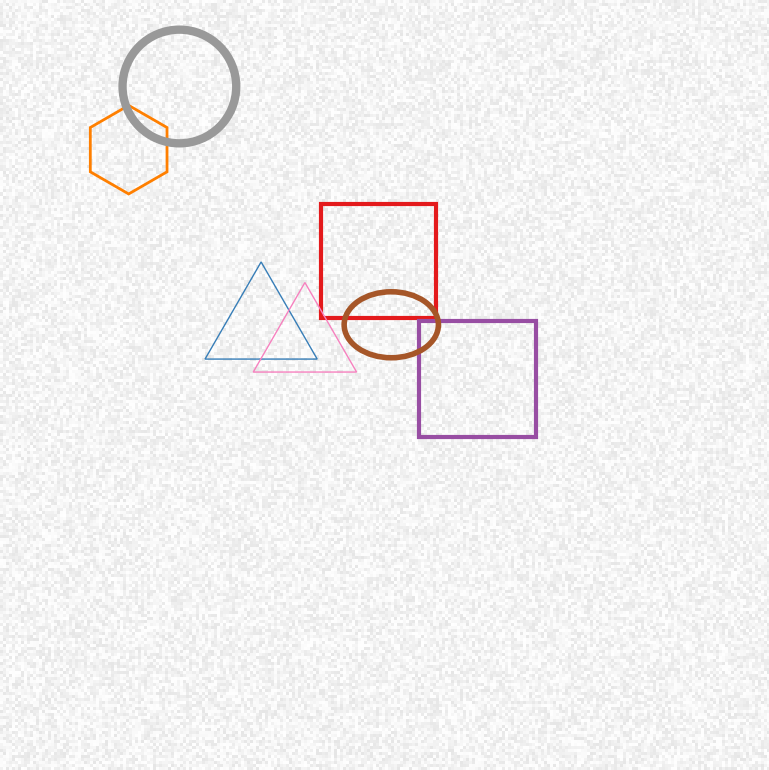[{"shape": "square", "thickness": 1.5, "radius": 0.37, "center": [0.491, 0.661]}, {"shape": "triangle", "thickness": 0.5, "radius": 0.42, "center": [0.339, 0.576]}, {"shape": "square", "thickness": 1.5, "radius": 0.38, "center": [0.621, 0.508]}, {"shape": "hexagon", "thickness": 1, "radius": 0.29, "center": [0.167, 0.806]}, {"shape": "oval", "thickness": 2, "radius": 0.31, "center": [0.508, 0.578]}, {"shape": "triangle", "thickness": 0.5, "radius": 0.39, "center": [0.396, 0.556]}, {"shape": "circle", "thickness": 3, "radius": 0.37, "center": [0.233, 0.888]}]